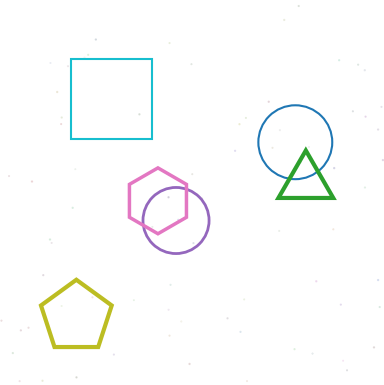[{"shape": "circle", "thickness": 1.5, "radius": 0.48, "center": [0.767, 0.631]}, {"shape": "triangle", "thickness": 3, "radius": 0.41, "center": [0.794, 0.527]}, {"shape": "circle", "thickness": 2, "radius": 0.43, "center": [0.457, 0.427]}, {"shape": "hexagon", "thickness": 2.5, "radius": 0.43, "center": [0.41, 0.478]}, {"shape": "pentagon", "thickness": 3, "radius": 0.48, "center": [0.198, 0.177]}, {"shape": "square", "thickness": 1.5, "radius": 0.52, "center": [0.29, 0.743]}]